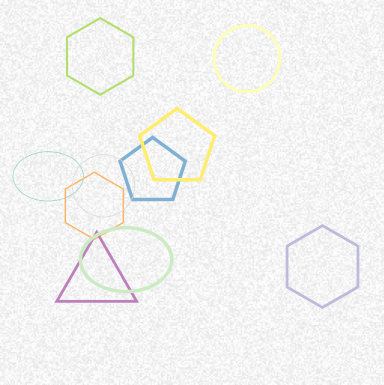[{"shape": "oval", "thickness": 0.5, "radius": 0.46, "center": [0.125, 0.542]}, {"shape": "circle", "thickness": 2, "radius": 0.43, "center": [0.642, 0.848]}, {"shape": "hexagon", "thickness": 2, "radius": 0.53, "center": [0.838, 0.308]}, {"shape": "pentagon", "thickness": 2.5, "radius": 0.45, "center": [0.396, 0.554]}, {"shape": "hexagon", "thickness": 1, "radius": 0.44, "center": [0.245, 0.465]}, {"shape": "hexagon", "thickness": 1.5, "radius": 0.5, "center": [0.26, 0.854]}, {"shape": "circle", "thickness": 0.5, "radius": 0.4, "center": [0.269, 0.517]}, {"shape": "triangle", "thickness": 2, "radius": 0.6, "center": [0.251, 0.277]}, {"shape": "oval", "thickness": 2.5, "radius": 0.59, "center": [0.328, 0.326]}, {"shape": "pentagon", "thickness": 2.5, "radius": 0.51, "center": [0.46, 0.616]}]